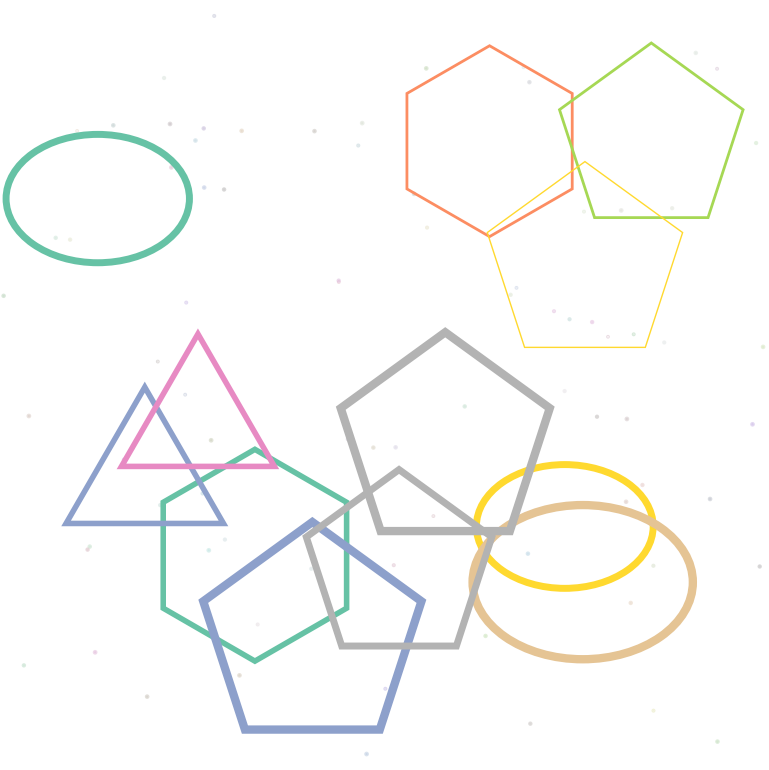[{"shape": "oval", "thickness": 2.5, "radius": 0.6, "center": [0.127, 0.742]}, {"shape": "hexagon", "thickness": 2, "radius": 0.69, "center": [0.331, 0.279]}, {"shape": "hexagon", "thickness": 1, "radius": 0.62, "center": [0.636, 0.817]}, {"shape": "triangle", "thickness": 2, "radius": 0.59, "center": [0.188, 0.379]}, {"shape": "pentagon", "thickness": 3, "radius": 0.74, "center": [0.406, 0.173]}, {"shape": "triangle", "thickness": 2, "radius": 0.57, "center": [0.257, 0.452]}, {"shape": "pentagon", "thickness": 1, "radius": 0.63, "center": [0.846, 0.819]}, {"shape": "pentagon", "thickness": 0.5, "radius": 0.67, "center": [0.76, 0.657]}, {"shape": "oval", "thickness": 2.5, "radius": 0.57, "center": [0.733, 0.316]}, {"shape": "oval", "thickness": 3, "radius": 0.72, "center": [0.757, 0.244]}, {"shape": "pentagon", "thickness": 3, "radius": 0.71, "center": [0.578, 0.426]}, {"shape": "pentagon", "thickness": 2.5, "radius": 0.63, "center": [0.518, 0.263]}]